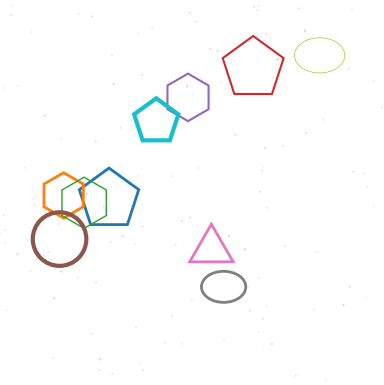[{"shape": "pentagon", "thickness": 2, "radius": 0.41, "center": [0.283, 0.482]}, {"shape": "hexagon", "thickness": 2, "radius": 0.29, "center": [0.165, 0.492]}, {"shape": "hexagon", "thickness": 1, "radius": 0.33, "center": [0.219, 0.473]}, {"shape": "pentagon", "thickness": 1.5, "radius": 0.42, "center": [0.658, 0.823]}, {"shape": "hexagon", "thickness": 1.5, "radius": 0.31, "center": [0.488, 0.747]}, {"shape": "circle", "thickness": 3, "radius": 0.35, "center": [0.155, 0.379]}, {"shape": "triangle", "thickness": 2, "radius": 0.33, "center": [0.549, 0.353]}, {"shape": "oval", "thickness": 2, "radius": 0.29, "center": [0.581, 0.255]}, {"shape": "oval", "thickness": 0.5, "radius": 0.33, "center": [0.83, 0.856]}, {"shape": "pentagon", "thickness": 3, "radius": 0.3, "center": [0.406, 0.684]}]